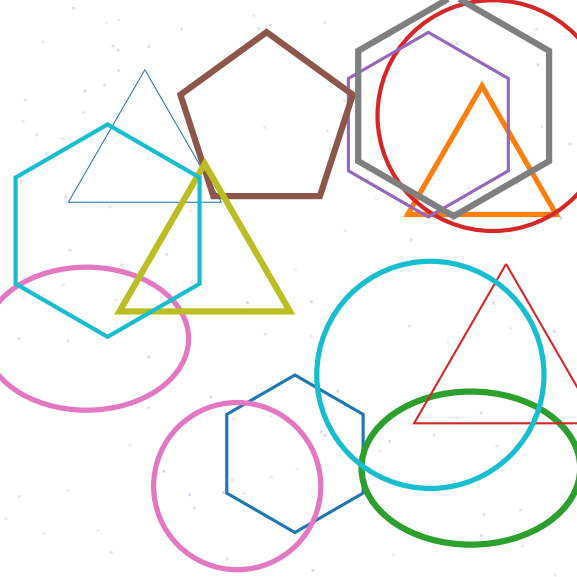[{"shape": "hexagon", "thickness": 1.5, "radius": 0.68, "center": [0.511, 0.213]}, {"shape": "triangle", "thickness": 0.5, "radius": 0.77, "center": [0.251, 0.725]}, {"shape": "triangle", "thickness": 2.5, "radius": 0.74, "center": [0.835, 0.702]}, {"shape": "oval", "thickness": 3, "radius": 0.95, "center": [0.815, 0.189]}, {"shape": "circle", "thickness": 2, "radius": 1.0, "center": [0.854, 0.799]}, {"shape": "triangle", "thickness": 1, "radius": 0.92, "center": [0.876, 0.358]}, {"shape": "hexagon", "thickness": 1.5, "radius": 0.8, "center": [0.742, 0.783]}, {"shape": "pentagon", "thickness": 3, "radius": 0.78, "center": [0.462, 0.787]}, {"shape": "oval", "thickness": 2.5, "radius": 0.88, "center": [0.15, 0.413]}, {"shape": "circle", "thickness": 2.5, "radius": 0.72, "center": [0.411, 0.157]}, {"shape": "hexagon", "thickness": 3, "radius": 0.95, "center": [0.786, 0.816]}, {"shape": "triangle", "thickness": 3, "radius": 0.85, "center": [0.354, 0.545]}, {"shape": "circle", "thickness": 2.5, "radius": 0.98, "center": [0.745, 0.35]}, {"shape": "hexagon", "thickness": 2, "radius": 0.92, "center": [0.186, 0.6]}]